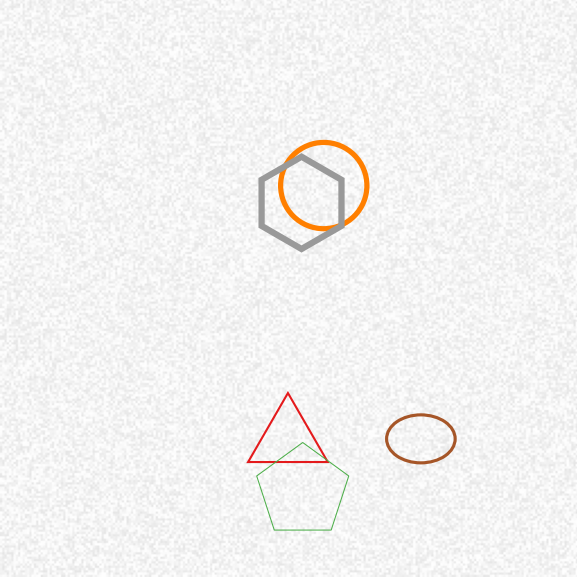[{"shape": "triangle", "thickness": 1, "radius": 0.4, "center": [0.499, 0.239]}, {"shape": "pentagon", "thickness": 0.5, "radius": 0.42, "center": [0.524, 0.149]}, {"shape": "circle", "thickness": 2.5, "radius": 0.37, "center": [0.561, 0.678]}, {"shape": "oval", "thickness": 1.5, "radius": 0.3, "center": [0.729, 0.239]}, {"shape": "hexagon", "thickness": 3, "radius": 0.4, "center": [0.522, 0.648]}]